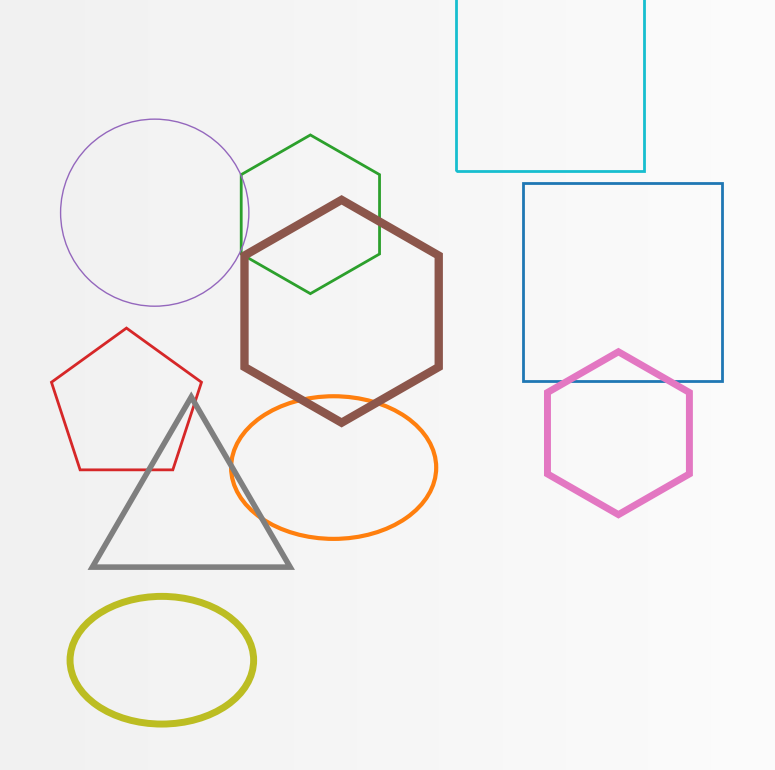[{"shape": "square", "thickness": 1, "radius": 0.64, "center": [0.803, 0.634]}, {"shape": "oval", "thickness": 1.5, "radius": 0.66, "center": [0.431, 0.393]}, {"shape": "hexagon", "thickness": 1, "radius": 0.52, "center": [0.4, 0.722]}, {"shape": "pentagon", "thickness": 1, "radius": 0.51, "center": [0.163, 0.472]}, {"shape": "circle", "thickness": 0.5, "radius": 0.61, "center": [0.2, 0.724]}, {"shape": "hexagon", "thickness": 3, "radius": 0.72, "center": [0.441, 0.596]}, {"shape": "hexagon", "thickness": 2.5, "radius": 0.53, "center": [0.798, 0.437]}, {"shape": "triangle", "thickness": 2, "radius": 0.74, "center": [0.247, 0.337]}, {"shape": "oval", "thickness": 2.5, "radius": 0.59, "center": [0.209, 0.143]}, {"shape": "square", "thickness": 1, "radius": 0.61, "center": [0.71, 0.899]}]